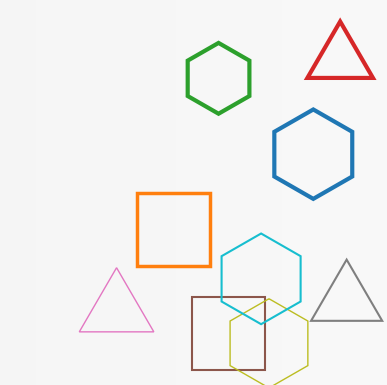[{"shape": "hexagon", "thickness": 3, "radius": 0.58, "center": [0.808, 0.6]}, {"shape": "square", "thickness": 2.5, "radius": 0.47, "center": [0.447, 0.404]}, {"shape": "hexagon", "thickness": 3, "radius": 0.46, "center": [0.564, 0.797]}, {"shape": "triangle", "thickness": 3, "radius": 0.49, "center": [0.878, 0.846]}, {"shape": "square", "thickness": 1.5, "radius": 0.47, "center": [0.59, 0.132]}, {"shape": "triangle", "thickness": 1, "radius": 0.56, "center": [0.301, 0.194]}, {"shape": "triangle", "thickness": 1.5, "radius": 0.53, "center": [0.895, 0.22]}, {"shape": "hexagon", "thickness": 1, "radius": 0.58, "center": [0.694, 0.108]}, {"shape": "hexagon", "thickness": 1.5, "radius": 0.59, "center": [0.674, 0.276]}]